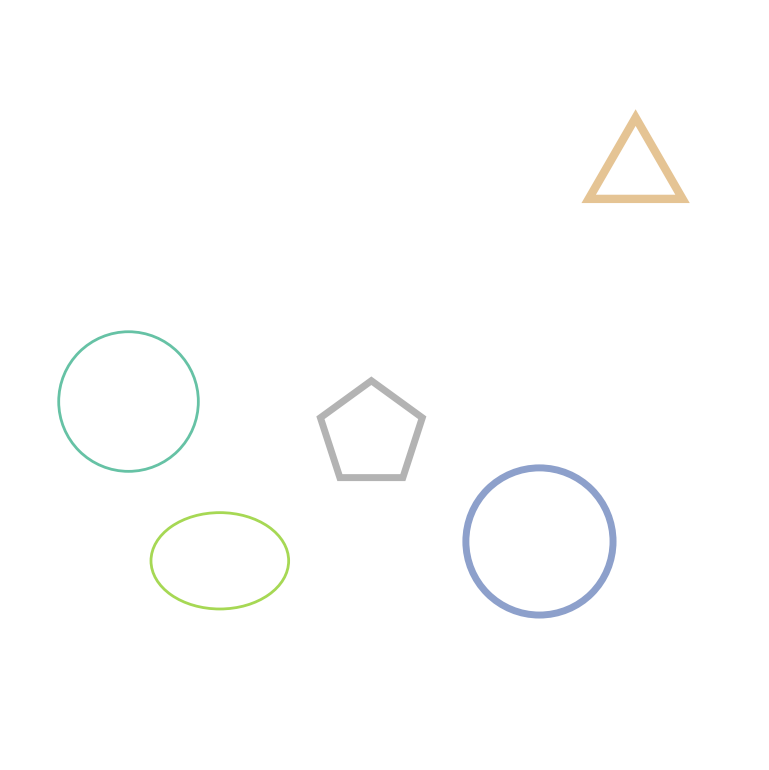[{"shape": "circle", "thickness": 1, "radius": 0.45, "center": [0.167, 0.479]}, {"shape": "circle", "thickness": 2.5, "radius": 0.48, "center": [0.701, 0.297]}, {"shape": "oval", "thickness": 1, "radius": 0.45, "center": [0.285, 0.272]}, {"shape": "triangle", "thickness": 3, "radius": 0.35, "center": [0.825, 0.777]}, {"shape": "pentagon", "thickness": 2.5, "radius": 0.35, "center": [0.482, 0.436]}]